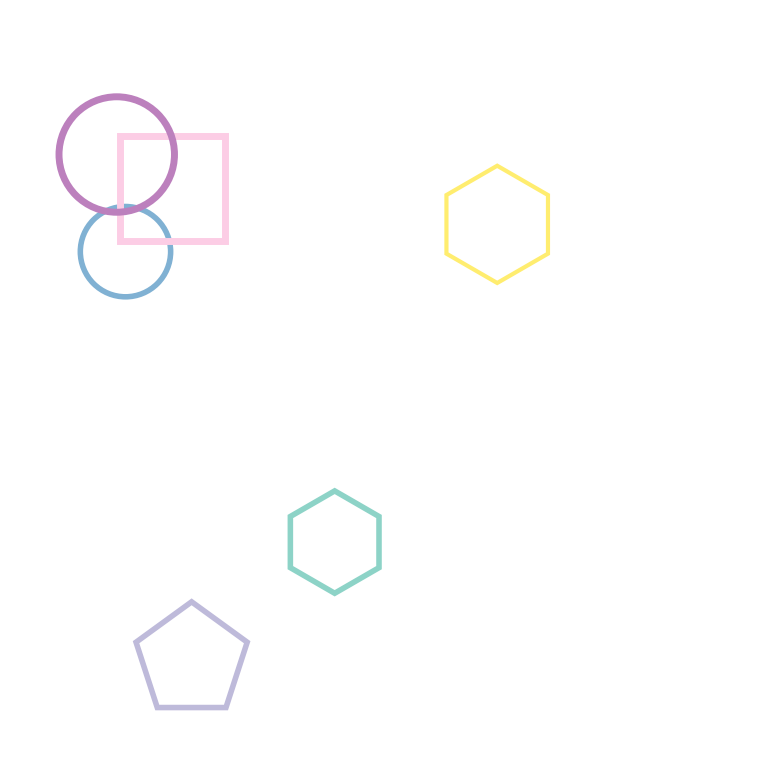[{"shape": "hexagon", "thickness": 2, "radius": 0.33, "center": [0.435, 0.296]}, {"shape": "pentagon", "thickness": 2, "radius": 0.38, "center": [0.249, 0.143]}, {"shape": "circle", "thickness": 2, "radius": 0.29, "center": [0.163, 0.673]}, {"shape": "square", "thickness": 2.5, "radius": 0.34, "center": [0.224, 0.755]}, {"shape": "circle", "thickness": 2.5, "radius": 0.37, "center": [0.152, 0.799]}, {"shape": "hexagon", "thickness": 1.5, "radius": 0.38, "center": [0.646, 0.709]}]